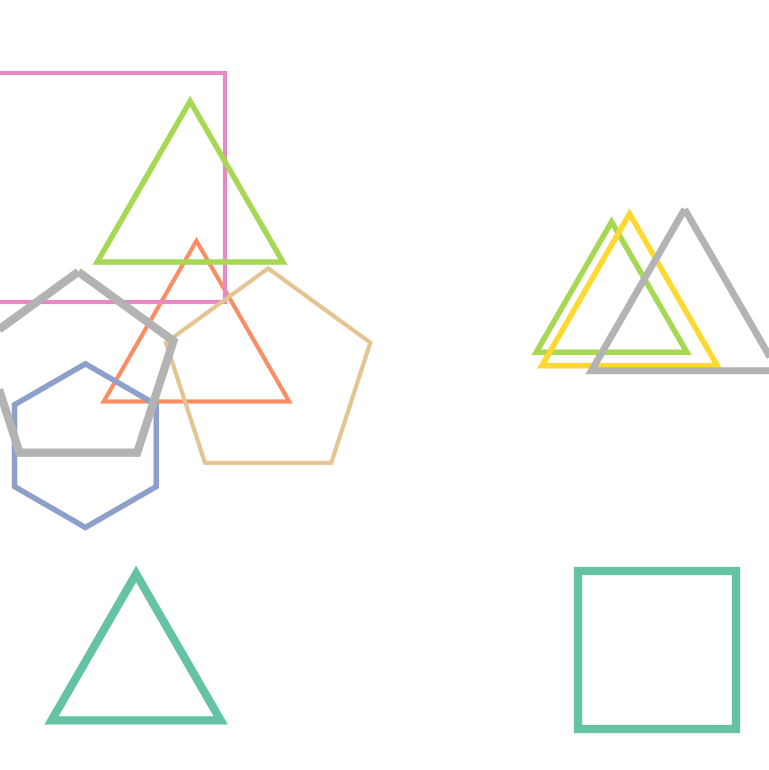[{"shape": "square", "thickness": 3, "radius": 0.51, "center": [0.853, 0.156]}, {"shape": "triangle", "thickness": 3, "radius": 0.63, "center": [0.177, 0.128]}, {"shape": "triangle", "thickness": 1.5, "radius": 0.7, "center": [0.255, 0.548]}, {"shape": "hexagon", "thickness": 2, "radius": 0.53, "center": [0.111, 0.421]}, {"shape": "square", "thickness": 1.5, "radius": 0.74, "center": [0.144, 0.756]}, {"shape": "triangle", "thickness": 2, "radius": 0.56, "center": [0.794, 0.599]}, {"shape": "triangle", "thickness": 2, "radius": 0.7, "center": [0.247, 0.729]}, {"shape": "triangle", "thickness": 2, "radius": 0.66, "center": [0.818, 0.591]}, {"shape": "pentagon", "thickness": 1.5, "radius": 0.7, "center": [0.348, 0.512]}, {"shape": "pentagon", "thickness": 3, "radius": 0.65, "center": [0.102, 0.517]}, {"shape": "triangle", "thickness": 2.5, "radius": 0.7, "center": [0.889, 0.588]}]